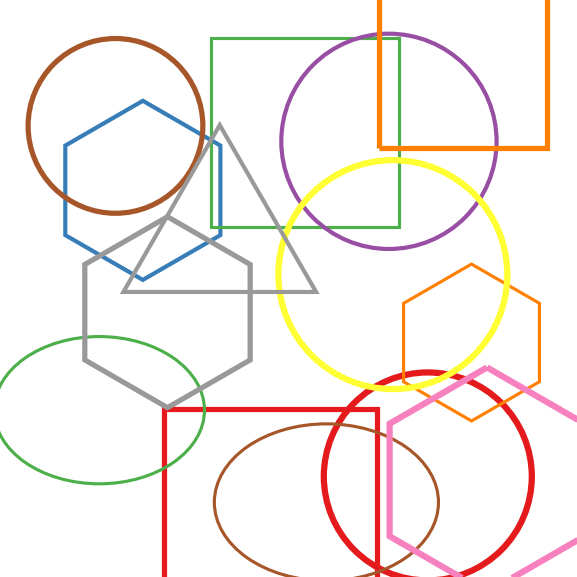[{"shape": "square", "thickness": 2.5, "radius": 0.92, "center": [0.468, 0.106]}, {"shape": "circle", "thickness": 3, "radius": 0.9, "center": [0.741, 0.174]}, {"shape": "hexagon", "thickness": 2, "radius": 0.78, "center": [0.247, 0.67]}, {"shape": "oval", "thickness": 1.5, "radius": 0.91, "center": [0.172, 0.289]}, {"shape": "square", "thickness": 1.5, "radius": 0.82, "center": [0.528, 0.769]}, {"shape": "circle", "thickness": 2, "radius": 0.93, "center": [0.673, 0.754]}, {"shape": "square", "thickness": 2.5, "radius": 0.73, "center": [0.802, 0.888]}, {"shape": "hexagon", "thickness": 1.5, "radius": 0.68, "center": [0.816, 0.406]}, {"shape": "circle", "thickness": 3, "radius": 0.99, "center": [0.68, 0.524]}, {"shape": "circle", "thickness": 2.5, "radius": 0.76, "center": [0.2, 0.781]}, {"shape": "oval", "thickness": 1.5, "radius": 0.97, "center": [0.565, 0.129]}, {"shape": "hexagon", "thickness": 3, "radius": 0.97, "center": [0.843, 0.168]}, {"shape": "hexagon", "thickness": 2.5, "radius": 0.83, "center": [0.29, 0.459]}, {"shape": "triangle", "thickness": 2, "radius": 0.96, "center": [0.381, 0.59]}]